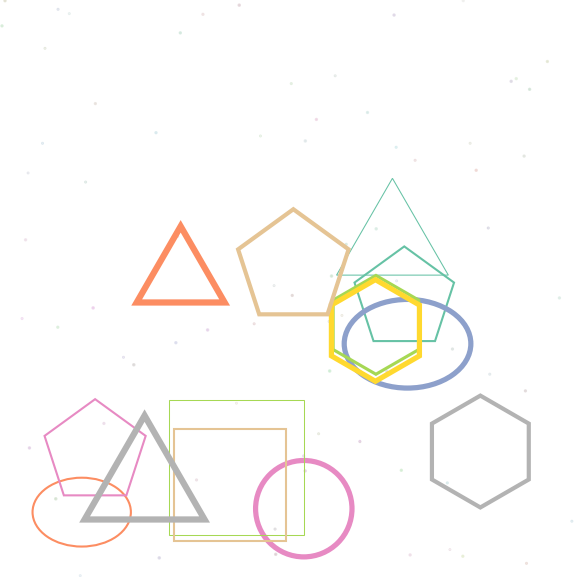[{"shape": "pentagon", "thickness": 1, "radius": 0.45, "center": [0.7, 0.482]}, {"shape": "triangle", "thickness": 0.5, "radius": 0.56, "center": [0.68, 0.579]}, {"shape": "oval", "thickness": 1, "radius": 0.43, "center": [0.142, 0.112]}, {"shape": "triangle", "thickness": 3, "radius": 0.44, "center": [0.313, 0.519]}, {"shape": "oval", "thickness": 2.5, "radius": 0.55, "center": [0.706, 0.404]}, {"shape": "pentagon", "thickness": 1, "radius": 0.46, "center": [0.165, 0.216]}, {"shape": "circle", "thickness": 2.5, "radius": 0.42, "center": [0.526, 0.118]}, {"shape": "square", "thickness": 0.5, "radius": 0.59, "center": [0.409, 0.19]}, {"shape": "hexagon", "thickness": 1.5, "radius": 0.43, "center": [0.651, 0.437]}, {"shape": "hexagon", "thickness": 2.5, "radius": 0.44, "center": [0.65, 0.427]}, {"shape": "pentagon", "thickness": 2, "radius": 0.5, "center": [0.508, 0.536]}, {"shape": "square", "thickness": 1, "radius": 0.49, "center": [0.399, 0.16]}, {"shape": "hexagon", "thickness": 2, "radius": 0.48, "center": [0.832, 0.217]}, {"shape": "triangle", "thickness": 3, "radius": 0.6, "center": [0.25, 0.16]}]